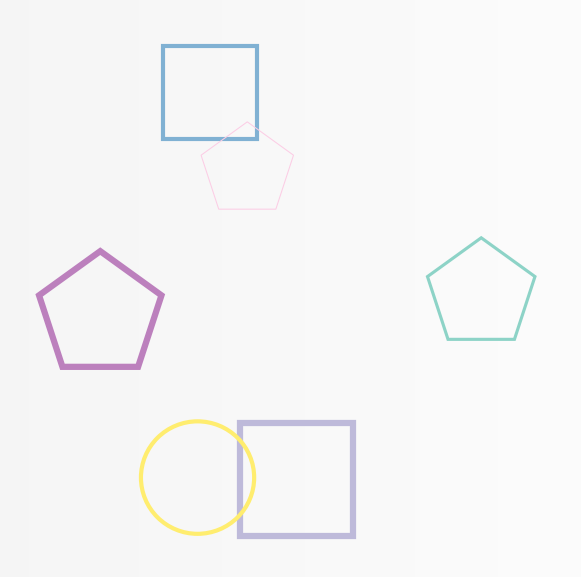[{"shape": "pentagon", "thickness": 1.5, "radius": 0.49, "center": [0.828, 0.49]}, {"shape": "square", "thickness": 3, "radius": 0.49, "center": [0.51, 0.168]}, {"shape": "square", "thickness": 2, "radius": 0.4, "center": [0.362, 0.839]}, {"shape": "pentagon", "thickness": 0.5, "radius": 0.42, "center": [0.425, 0.705]}, {"shape": "pentagon", "thickness": 3, "radius": 0.55, "center": [0.172, 0.453]}, {"shape": "circle", "thickness": 2, "radius": 0.49, "center": [0.34, 0.172]}]